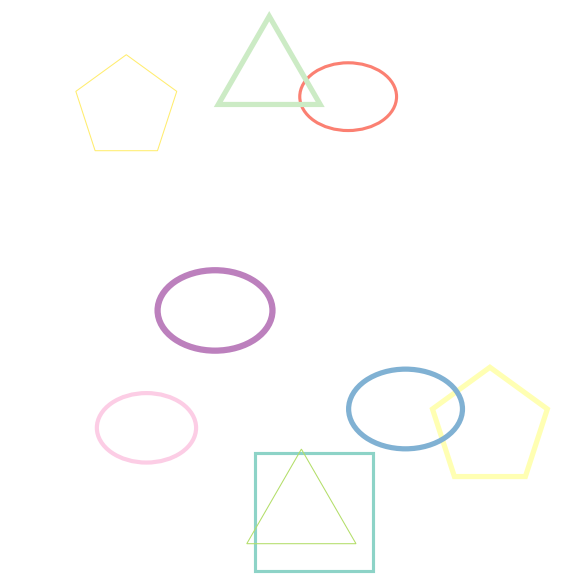[{"shape": "square", "thickness": 1.5, "radius": 0.51, "center": [0.543, 0.112]}, {"shape": "pentagon", "thickness": 2.5, "radius": 0.52, "center": [0.848, 0.259]}, {"shape": "oval", "thickness": 1.5, "radius": 0.42, "center": [0.603, 0.832]}, {"shape": "oval", "thickness": 2.5, "radius": 0.49, "center": [0.702, 0.291]}, {"shape": "triangle", "thickness": 0.5, "radius": 0.55, "center": [0.522, 0.112]}, {"shape": "oval", "thickness": 2, "radius": 0.43, "center": [0.254, 0.258]}, {"shape": "oval", "thickness": 3, "radius": 0.5, "center": [0.372, 0.462]}, {"shape": "triangle", "thickness": 2.5, "radius": 0.51, "center": [0.466, 0.869]}, {"shape": "pentagon", "thickness": 0.5, "radius": 0.46, "center": [0.219, 0.813]}]